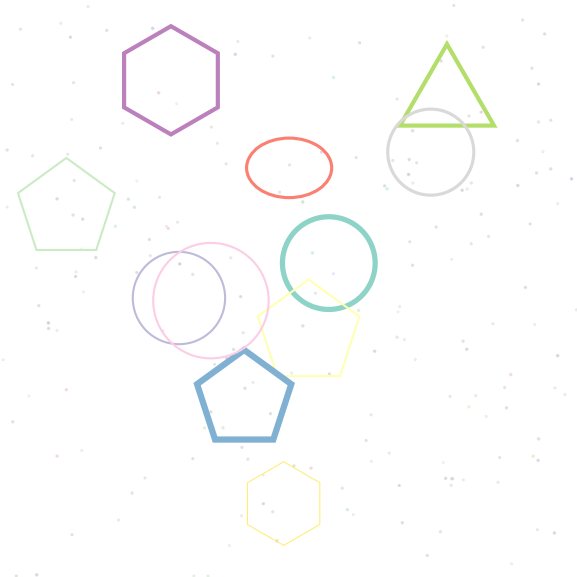[{"shape": "circle", "thickness": 2.5, "radius": 0.4, "center": [0.569, 0.544]}, {"shape": "pentagon", "thickness": 1, "radius": 0.46, "center": [0.534, 0.423]}, {"shape": "circle", "thickness": 1, "radius": 0.4, "center": [0.31, 0.483]}, {"shape": "oval", "thickness": 1.5, "radius": 0.37, "center": [0.501, 0.708]}, {"shape": "pentagon", "thickness": 3, "radius": 0.43, "center": [0.423, 0.307]}, {"shape": "triangle", "thickness": 2, "radius": 0.47, "center": [0.774, 0.829]}, {"shape": "circle", "thickness": 1, "radius": 0.5, "center": [0.365, 0.479]}, {"shape": "circle", "thickness": 1.5, "radius": 0.37, "center": [0.746, 0.736]}, {"shape": "hexagon", "thickness": 2, "radius": 0.47, "center": [0.296, 0.86]}, {"shape": "pentagon", "thickness": 1, "radius": 0.44, "center": [0.115, 0.638]}, {"shape": "hexagon", "thickness": 0.5, "radius": 0.36, "center": [0.491, 0.127]}]